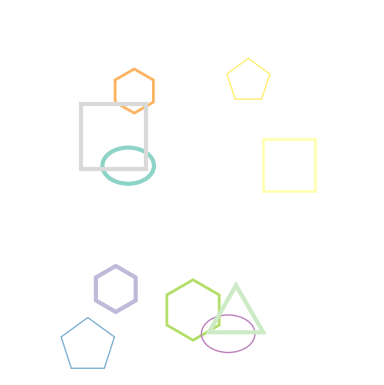[{"shape": "oval", "thickness": 3, "radius": 0.34, "center": [0.333, 0.57]}, {"shape": "square", "thickness": 2, "radius": 0.34, "center": [0.751, 0.572]}, {"shape": "hexagon", "thickness": 3, "radius": 0.3, "center": [0.301, 0.249]}, {"shape": "pentagon", "thickness": 1, "radius": 0.36, "center": [0.228, 0.102]}, {"shape": "hexagon", "thickness": 2, "radius": 0.29, "center": [0.349, 0.764]}, {"shape": "hexagon", "thickness": 2, "radius": 0.39, "center": [0.501, 0.195]}, {"shape": "square", "thickness": 3, "radius": 0.42, "center": [0.295, 0.646]}, {"shape": "oval", "thickness": 1, "radius": 0.35, "center": [0.593, 0.133]}, {"shape": "triangle", "thickness": 3, "radius": 0.41, "center": [0.613, 0.178]}, {"shape": "pentagon", "thickness": 1, "radius": 0.29, "center": [0.645, 0.79]}]